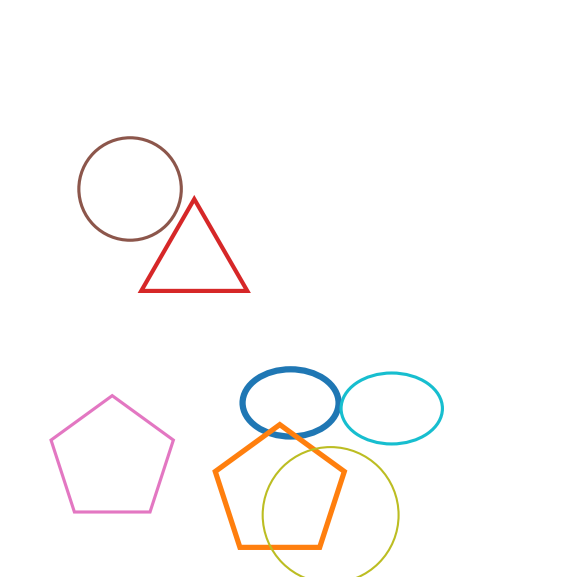[{"shape": "oval", "thickness": 3, "radius": 0.42, "center": [0.503, 0.301]}, {"shape": "pentagon", "thickness": 2.5, "radius": 0.59, "center": [0.484, 0.146]}, {"shape": "triangle", "thickness": 2, "radius": 0.53, "center": [0.336, 0.548]}, {"shape": "circle", "thickness": 1.5, "radius": 0.44, "center": [0.225, 0.672]}, {"shape": "pentagon", "thickness": 1.5, "radius": 0.56, "center": [0.194, 0.203]}, {"shape": "circle", "thickness": 1, "radius": 0.59, "center": [0.573, 0.107]}, {"shape": "oval", "thickness": 1.5, "radius": 0.44, "center": [0.678, 0.292]}]